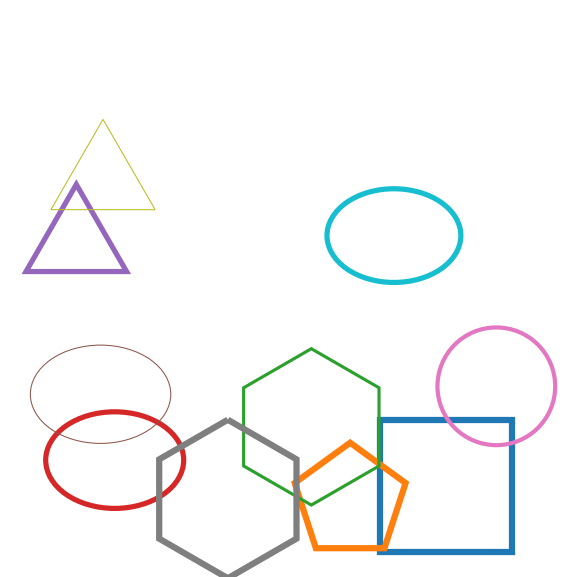[{"shape": "square", "thickness": 3, "radius": 0.57, "center": [0.772, 0.157]}, {"shape": "pentagon", "thickness": 3, "radius": 0.5, "center": [0.606, 0.132]}, {"shape": "hexagon", "thickness": 1.5, "radius": 0.68, "center": [0.539, 0.26]}, {"shape": "oval", "thickness": 2.5, "radius": 0.6, "center": [0.199, 0.202]}, {"shape": "triangle", "thickness": 2.5, "radius": 0.5, "center": [0.132, 0.579]}, {"shape": "oval", "thickness": 0.5, "radius": 0.61, "center": [0.174, 0.316]}, {"shape": "circle", "thickness": 2, "radius": 0.51, "center": [0.859, 0.33]}, {"shape": "hexagon", "thickness": 3, "radius": 0.69, "center": [0.395, 0.135]}, {"shape": "triangle", "thickness": 0.5, "radius": 0.52, "center": [0.178, 0.688]}, {"shape": "oval", "thickness": 2.5, "radius": 0.58, "center": [0.682, 0.591]}]